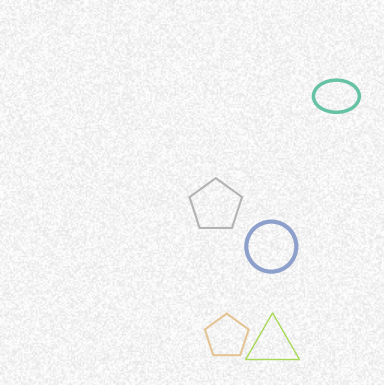[{"shape": "oval", "thickness": 2.5, "radius": 0.3, "center": [0.874, 0.75]}, {"shape": "circle", "thickness": 3, "radius": 0.33, "center": [0.705, 0.359]}, {"shape": "triangle", "thickness": 1, "radius": 0.4, "center": [0.708, 0.107]}, {"shape": "pentagon", "thickness": 1.5, "radius": 0.3, "center": [0.589, 0.126]}, {"shape": "pentagon", "thickness": 1.5, "radius": 0.36, "center": [0.56, 0.466]}]